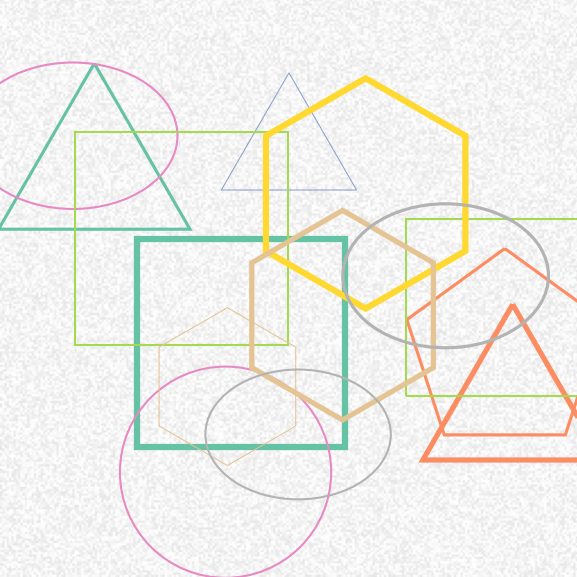[{"shape": "triangle", "thickness": 1.5, "radius": 0.96, "center": [0.163, 0.698]}, {"shape": "square", "thickness": 3, "radius": 0.9, "center": [0.417, 0.405]}, {"shape": "triangle", "thickness": 2.5, "radius": 0.9, "center": [0.888, 0.292]}, {"shape": "pentagon", "thickness": 1.5, "radius": 0.89, "center": [0.874, 0.39]}, {"shape": "triangle", "thickness": 0.5, "radius": 0.68, "center": [0.5, 0.738]}, {"shape": "circle", "thickness": 1, "radius": 0.91, "center": [0.391, 0.181]}, {"shape": "oval", "thickness": 1, "radius": 0.91, "center": [0.126, 0.764]}, {"shape": "square", "thickness": 1, "radius": 0.77, "center": [0.857, 0.467]}, {"shape": "square", "thickness": 1, "radius": 0.92, "center": [0.315, 0.587]}, {"shape": "hexagon", "thickness": 3, "radius": 1.0, "center": [0.633, 0.664]}, {"shape": "hexagon", "thickness": 0.5, "radius": 0.68, "center": [0.394, 0.33]}, {"shape": "hexagon", "thickness": 2.5, "radius": 0.91, "center": [0.593, 0.453]}, {"shape": "oval", "thickness": 1.5, "radius": 0.89, "center": [0.772, 0.522]}, {"shape": "oval", "thickness": 1, "radius": 0.8, "center": [0.516, 0.247]}]